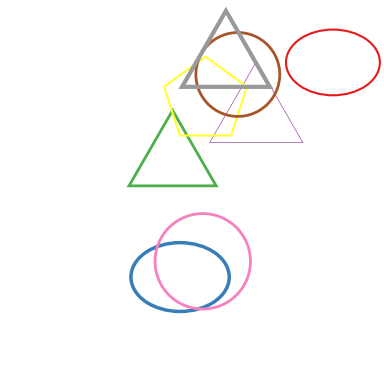[{"shape": "oval", "thickness": 1.5, "radius": 0.61, "center": [0.865, 0.838]}, {"shape": "oval", "thickness": 2.5, "radius": 0.64, "center": [0.468, 0.28]}, {"shape": "triangle", "thickness": 2, "radius": 0.65, "center": [0.448, 0.583]}, {"shape": "triangle", "thickness": 0.5, "radius": 0.7, "center": [0.666, 0.7]}, {"shape": "pentagon", "thickness": 1.5, "radius": 0.57, "center": [0.534, 0.74]}, {"shape": "circle", "thickness": 2, "radius": 0.54, "center": [0.618, 0.807]}, {"shape": "circle", "thickness": 2, "radius": 0.62, "center": [0.527, 0.321]}, {"shape": "triangle", "thickness": 3, "radius": 0.66, "center": [0.587, 0.84]}]